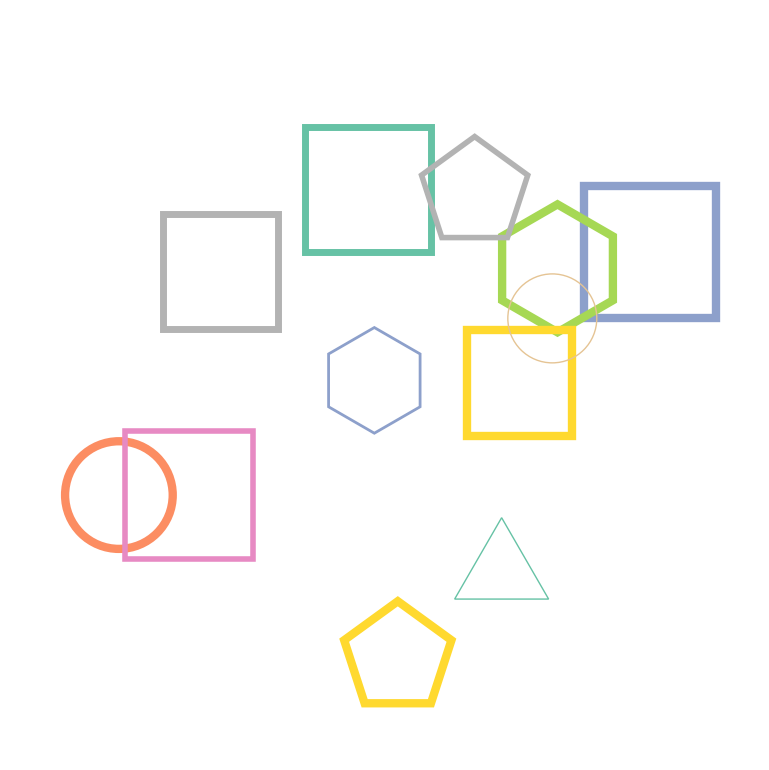[{"shape": "triangle", "thickness": 0.5, "radius": 0.35, "center": [0.651, 0.257]}, {"shape": "square", "thickness": 2.5, "radius": 0.41, "center": [0.478, 0.754]}, {"shape": "circle", "thickness": 3, "radius": 0.35, "center": [0.154, 0.357]}, {"shape": "hexagon", "thickness": 1, "radius": 0.34, "center": [0.486, 0.506]}, {"shape": "square", "thickness": 3, "radius": 0.43, "center": [0.844, 0.673]}, {"shape": "square", "thickness": 2, "radius": 0.41, "center": [0.245, 0.357]}, {"shape": "hexagon", "thickness": 3, "radius": 0.42, "center": [0.724, 0.652]}, {"shape": "pentagon", "thickness": 3, "radius": 0.37, "center": [0.517, 0.146]}, {"shape": "square", "thickness": 3, "radius": 0.34, "center": [0.675, 0.502]}, {"shape": "circle", "thickness": 0.5, "radius": 0.29, "center": [0.717, 0.587]}, {"shape": "square", "thickness": 2.5, "radius": 0.37, "center": [0.286, 0.647]}, {"shape": "pentagon", "thickness": 2, "radius": 0.36, "center": [0.616, 0.75]}]